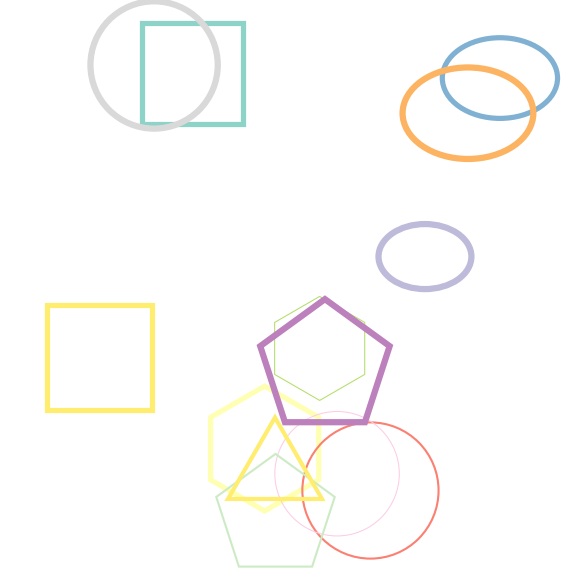[{"shape": "square", "thickness": 2.5, "radius": 0.44, "center": [0.334, 0.871]}, {"shape": "hexagon", "thickness": 2.5, "radius": 0.54, "center": [0.458, 0.222]}, {"shape": "oval", "thickness": 3, "radius": 0.4, "center": [0.736, 0.555]}, {"shape": "circle", "thickness": 1, "radius": 0.59, "center": [0.641, 0.15]}, {"shape": "oval", "thickness": 2.5, "radius": 0.5, "center": [0.866, 0.864]}, {"shape": "oval", "thickness": 3, "radius": 0.57, "center": [0.81, 0.803]}, {"shape": "hexagon", "thickness": 0.5, "radius": 0.45, "center": [0.554, 0.396]}, {"shape": "circle", "thickness": 0.5, "radius": 0.54, "center": [0.584, 0.179]}, {"shape": "circle", "thickness": 3, "radius": 0.55, "center": [0.267, 0.887]}, {"shape": "pentagon", "thickness": 3, "radius": 0.59, "center": [0.563, 0.363]}, {"shape": "pentagon", "thickness": 1, "radius": 0.54, "center": [0.477, 0.105]}, {"shape": "triangle", "thickness": 2, "radius": 0.47, "center": [0.476, 0.182]}, {"shape": "square", "thickness": 2.5, "radius": 0.45, "center": [0.172, 0.38]}]